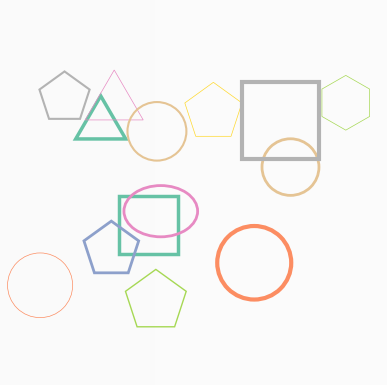[{"shape": "square", "thickness": 2.5, "radius": 0.38, "center": [0.383, 0.415]}, {"shape": "triangle", "thickness": 2.5, "radius": 0.37, "center": [0.26, 0.676]}, {"shape": "circle", "thickness": 3, "radius": 0.48, "center": [0.656, 0.317]}, {"shape": "circle", "thickness": 0.5, "radius": 0.42, "center": [0.104, 0.259]}, {"shape": "pentagon", "thickness": 2, "radius": 0.37, "center": [0.287, 0.351]}, {"shape": "triangle", "thickness": 0.5, "radius": 0.43, "center": [0.295, 0.732]}, {"shape": "oval", "thickness": 2, "radius": 0.48, "center": [0.415, 0.451]}, {"shape": "hexagon", "thickness": 0.5, "radius": 0.36, "center": [0.892, 0.733]}, {"shape": "pentagon", "thickness": 1, "radius": 0.41, "center": [0.402, 0.218]}, {"shape": "pentagon", "thickness": 0.5, "radius": 0.39, "center": [0.551, 0.709]}, {"shape": "circle", "thickness": 2, "radius": 0.37, "center": [0.75, 0.566]}, {"shape": "circle", "thickness": 1.5, "radius": 0.38, "center": [0.405, 0.659]}, {"shape": "square", "thickness": 3, "radius": 0.5, "center": [0.725, 0.688]}, {"shape": "pentagon", "thickness": 1.5, "radius": 0.34, "center": [0.167, 0.746]}]